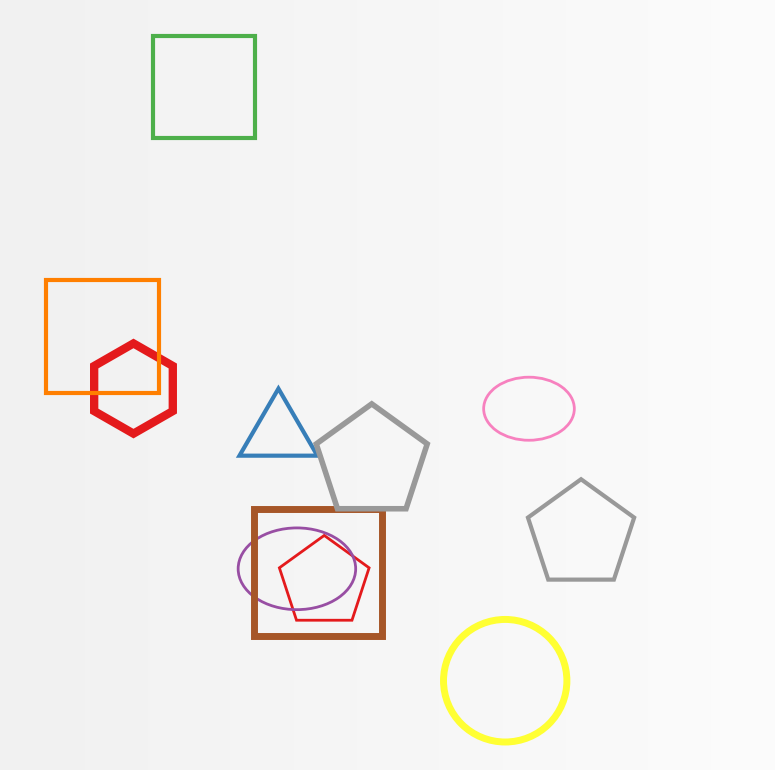[{"shape": "pentagon", "thickness": 1, "radius": 0.3, "center": [0.418, 0.244]}, {"shape": "hexagon", "thickness": 3, "radius": 0.29, "center": [0.172, 0.495]}, {"shape": "triangle", "thickness": 1.5, "radius": 0.29, "center": [0.359, 0.437]}, {"shape": "square", "thickness": 1.5, "radius": 0.33, "center": [0.263, 0.886]}, {"shape": "oval", "thickness": 1, "radius": 0.38, "center": [0.383, 0.261]}, {"shape": "square", "thickness": 1.5, "radius": 0.37, "center": [0.132, 0.563]}, {"shape": "circle", "thickness": 2.5, "radius": 0.4, "center": [0.652, 0.116]}, {"shape": "square", "thickness": 2.5, "radius": 0.41, "center": [0.41, 0.257]}, {"shape": "oval", "thickness": 1, "radius": 0.29, "center": [0.683, 0.469]}, {"shape": "pentagon", "thickness": 1.5, "radius": 0.36, "center": [0.75, 0.306]}, {"shape": "pentagon", "thickness": 2, "radius": 0.38, "center": [0.48, 0.4]}]